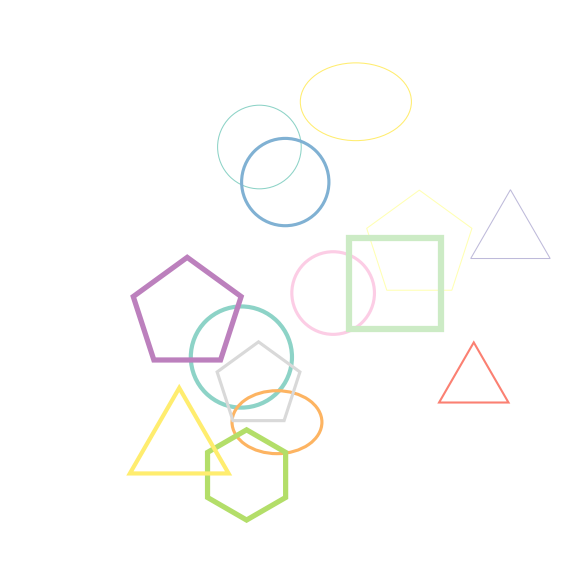[{"shape": "circle", "thickness": 2, "radius": 0.44, "center": [0.418, 0.381]}, {"shape": "circle", "thickness": 0.5, "radius": 0.36, "center": [0.449, 0.745]}, {"shape": "pentagon", "thickness": 0.5, "radius": 0.48, "center": [0.726, 0.574]}, {"shape": "triangle", "thickness": 0.5, "radius": 0.4, "center": [0.884, 0.591]}, {"shape": "triangle", "thickness": 1, "radius": 0.35, "center": [0.82, 0.337]}, {"shape": "circle", "thickness": 1.5, "radius": 0.38, "center": [0.494, 0.684]}, {"shape": "oval", "thickness": 1.5, "radius": 0.39, "center": [0.48, 0.268]}, {"shape": "hexagon", "thickness": 2.5, "radius": 0.39, "center": [0.427, 0.177]}, {"shape": "circle", "thickness": 1.5, "radius": 0.36, "center": [0.577, 0.492]}, {"shape": "pentagon", "thickness": 1.5, "radius": 0.38, "center": [0.448, 0.332]}, {"shape": "pentagon", "thickness": 2.5, "radius": 0.49, "center": [0.324, 0.455]}, {"shape": "square", "thickness": 3, "radius": 0.39, "center": [0.684, 0.508]}, {"shape": "triangle", "thickness": 2, "radius": 0.49, "center": [0.31, 0.229]}, {"shape": "oval", "thickness": 0.5, "radius": 0.48, "center": [0.616, 0.823]}]